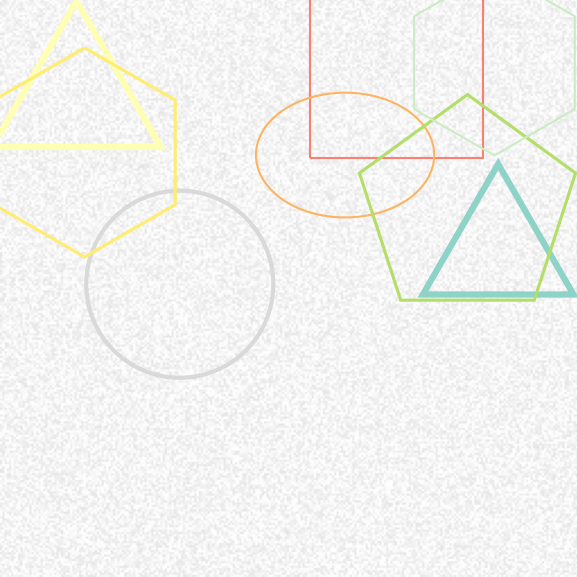[{"shape": "triangle", "thickness": 3, "radius": 0.75, "center": [0.863, 0.564]}, {"shape": "triangle", "thickness": 3, "radius": 0.84, "center": [0.133, 0.829]}, {"shape": "square", "thickness": 1, "radius": 0.75, "center": [0.687, 0.875]}, {"shape": "oval", "thickness": 1, "radius": 0.77, "center": [0.598, 0.731]}, {"shape": "pentagon", "thickness": 1.5, "radius": 0.98, "center": [0.81, 0.639]}, {"shape": "circle", "thickness": 2, "radius": 0.81, "center": [0.311, 0.507]}, {"shape": "hexagon", "thickness": 1, "radius": 0.8, "center": [0.856, 0.891]}, {"shape": "hexagon", "thickness": 1.5, "radius": 0.91, "center": [0.146, 0.735]}]